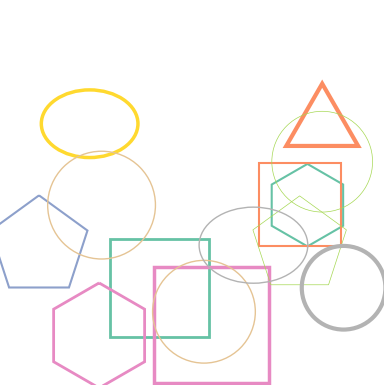[{"shape": "hexagon", "thickness": 1.5, "radius": 0.54, "center": [0.799, 0.467]}, {"shape": "square", "thickness": 2, "radius": 0.64, "center": [0.414, 0.251]}, {"shape": "square", "thickness": 1.5, "radius": 0.53, "center": [0.779, 0.469]}, {"shape": "triangle", "thickness": 3, "radius": 0.54, "center": [0.837, 0.675]}, {"shape": "pentagon", "thickness": 1.5, "radius": 0.66, "center": [0.101, 0.36]}, {"shape": "hexagon", "thickness": 2, "radius": 0.68, "center": [0.257, 0.129]}, {"shape": "square", "thickness": 2.5, "radius": 0.75, "center": [0.55, 0.156]}, {"shape": "circle", "thickness": 0.5, "radius": 0.65, "center": [0.837, 0.58]}, {"shape": "pentagon", "thickness": 0.5, "radius": 0.64, "center": [0.778, 0.364]}, {"shape": "oval", "thickness": 2.5, "radius": 0.63, "center": [0.233, 0.679]}, {"shape": "circle", "thickness": 1, "radius": 0.7, "center": [0.264, 0.467]}, {"shape": "circle", "thickness": 1, "radius": 0.67, "center": [0.53, 0.19]}, {"shape": "oval", "thickness": 1, "radius": 0.71, "center": [0.658, 0.363]}, {"shape": "circle", "thickness": 3, "radius": 0.54, "center": [0.892, 0.253]}]